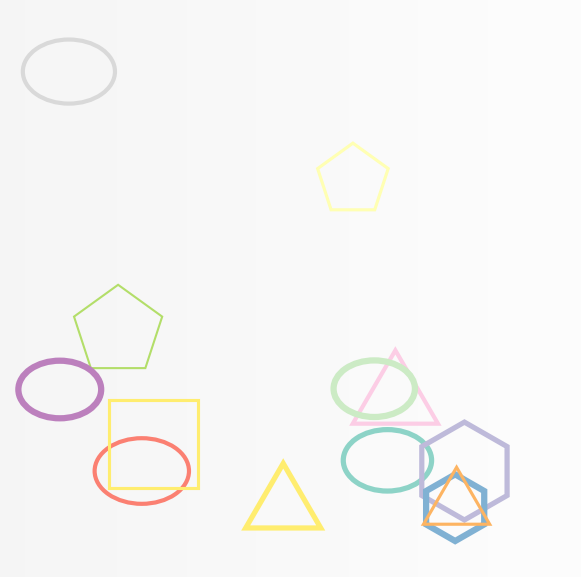[{"shape": "oval", "thickness": 2.5, "radius": 0.38, "center": [0.667, 0.202]}, {"shape": "pentagon", "thickness": 1.5, "radius": 0.32, "center": [0.607, 0.687]}, {"shape": "hexagon", "thickness": 2.5, "radius": 0.42, "center": [0.799, 0.183]}, {"shape": "oval", "thickness": 2, "radius": 0.41, "center": [0.244, 0.184]}, {"shape": "hexagon", "thickness": 3, "radius": 0.29, "center": [0.783, 0.12]}, {"shape": "triangle", "thickness": 1.5, "radius": 0.33, "center": [0.786, 0.124]}, {"shape": "pentagon", "thickness": 1, "radius": 0.4, "center": [0.203, 0.426]}, {"shape": "triangle", "thickness": 2, "radius": 0.42, "center": [0.68, 0.308]}, {"shape": "oval", "thickness": 2, "radius": 0.4, "center": [0.119, 0.875]}, {"shape": "oval", "thickness": 3, "radius": 0.36, "center": [0.103, 0.325]}, {"shape": "oval", "thickness": 3, "radius": 0.35, "center": [0.644, 0.326]}, {"shape": "square", "thickness": 1.5, "radius": 0.38, "center": [0.264, 0.23]}, {"shape": "triangle", "thickness": 2.5, "radius": 0.37, "center": [0.487, 0.122]}]